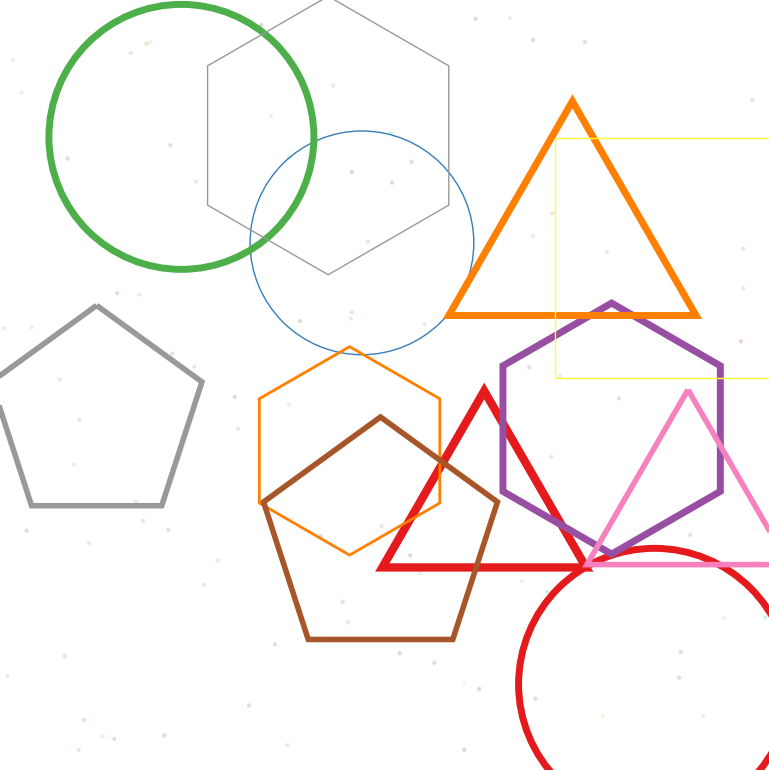[{"shape": "triangle", "thickness": 3, "radius": 0.76, "center": [0.629, 0.339]}, {"shape": "circle", "thickness": 2.5, "radius": 0.88, "center": [0.85, 0.111]}, {"shape": "circle", "thickness": 0.5, "radius": 0.73, "center": [0.47, 0.685]}, {"shape": "circle", "thickness": 2.5, "radius": 0.86, "center": [0.236, 0.822]}, {"shape": "hexagon", "thickness": 2.5, "radius": 0.82, "center": [0.794, 0.443]}, {"shape": "hexagon", "thickness": 1, "radius": 0.68, "center": [0.454, 0.414]}, {"shape": "triangle", "thickness": 2.5, "radius": 0.93, "center": [0.743, 0.683]}, {"shape": "square", "thickness": 0.5, "radius": 0.78, "center": [0.877, 0.665]}, {"shape": "pentagon", "thickness": 2, "radius": 0.8, "center": [0.494, 0.299]}, {"shape": "triangle", "thickness": 2, "radius": 0.76, "center": [0.893, 0.342]}, {"shape": "pentagon", "thickness": 2, "radius": 0.72, "center": [0.126, 0.46]}, {"shape": "hexagon", "thickness": 0.5, "radius": 0.9, "center": [0.426, 0.824]}]